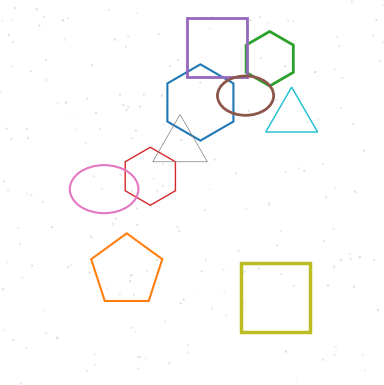[{"shape": "hexagon", "thickness": 1.5, "radius": 0.5, "center": [0.521, 0.734]}, {"shape": "pentagon", "thickness": 1.5, "radius": 0.49, "center": [0.329, 0.297]}, {"shape": "hexagon", "thickness": 2, "radius": 0.35, "center": [0.701, 0.847]}, {"shape": "hexagon", "thickness": 1, "radius": 0.38, "center": [0.39, 0.542]}, {"shape": "square", "thickness": 2, "radius": 0.38, "center": [0.564, 0.877]}, {"shape": "oval", "thickness": 2, "radius": 0.36, "center": [0.638, 0.752]}, {"shape": "oval", "thickness": 1.5, "radius": 0.45, "center": [0.27, 0.509]}, {"shape": "triangle", "thickness": 0.5, "radius": 0.41, "center": [0.468, 0.621]}, {"shape": "square", "thickness": 2.5, "radius": 0.45, "center": [0.715, 0.228]}, {"shape": "triangle", "thickness": 1, "radius": 0.39, "center": [0.758, 0.696]}]